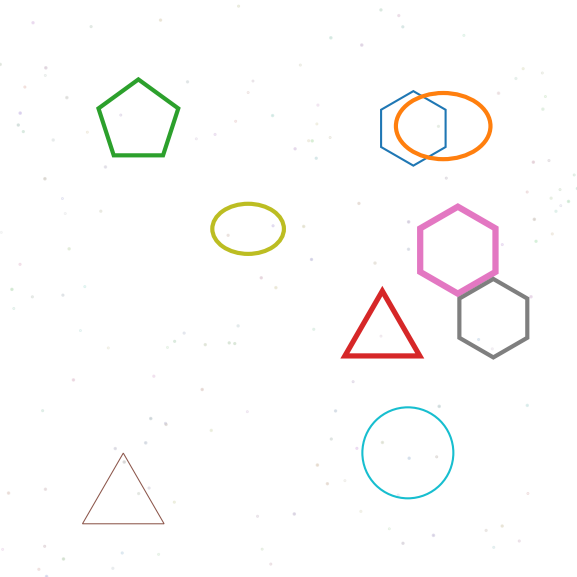[{"shape": "hexagon", "thickness": 1, "radius": 0.32, "center": [0.716, 0.777]}, {"shape": "oval", "thickness": 2, "radius": 0.41, "center": [0.767, 0.781]}, {"shape": "pentagon", "thickness": 2, "radius": 0.36, "center": [0.24, 0.789]}, {"shape": "triangle", "thickness": 2.5, "radius": 0.37, "center": [0.662, 0.42]}, {"shape": "triangle", "thickness": 0.5, "radius": 0.41, "center": [0.213, 0.133]}, {"shape": "hexagon", "thickness": 3, "radius": 0.38, "center": [0.793, 0.566]}, {"shape": "hexagon", "thickness": 2, "radius": 0.34, "center": [0.854, 0.448]}, {"shape": "oval", "thickness": 2, "radius": 0.31, "center": [0.43, 0.603]}, {"shape": "circle", "thickness": 1, "radius": 0.39, "center": [0.706, 0.215]}]